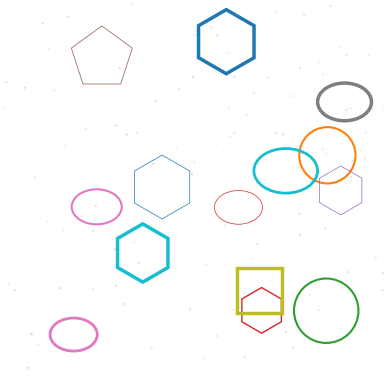[{"shape": "hexagon", "thickness": 2.5, "radius": 0.42, "center": [0.588, 0.892]}, {"shape": "hexagon", "thickness": 0.5, "radius": 0.41, "center": [0.421, 0.514]}, {"shape": "circle", "thickness": 1.5, "radius": 0.37, "center": [0.85, 0.597]}, {"shape": "circle", "thickness": 1.5, "radius": 0.42, "center": [0.847, 0.193]}, {"shape": "hexagon", "thickness": 1, "radius": 0.3, "center": [0.68, 0.194]}, {"shape": "oval", "thickness": 0.5, "radius": 0.31, "center": [0.619, 0.461]}, {"shape": "hexagon", "thickness": 0.5, "radius": 0.32, "center": [0.885, 0.505]}, {"shape": "pentagon", "thickness": 0.5, "radius": 0.42, "center": [0.264, 0.849]}, {"shape": "oval", "thickness": 2, "radius": 0.31, "center": [0.191, 0.131]}, {"shape": "oval", "thickness": 1.5, "radius": 0.32, "center": [0.251, 0.463]}, {"shape": "oval", "thickness": 2.5, "radius": 0.35, "center": [0.895, 0.735]}, {"shape": "square", "thickness": 2.5, "radius": 0.29, "center": [0.675, 0.246]}, {"shape": "hexagon", "thickness": 2.5, "radius": 0.38, "center": [0.371, 0.343]}, {"shape": "oval", "thickness": 2, "radius": 0.41, "center": [0.742, 0.556]}]